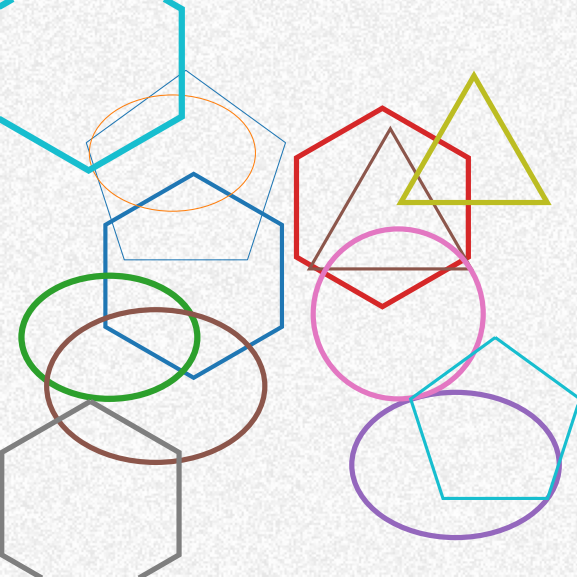[{"shape": "pentagon", "thickness": 0.5, "radius": 0.91, "center": [0.322, 0.696]}, {"shape": "hexagon", "thickness": 2, "radius": 0.88, "center": [0.335, 0.521]}, {"shape": "oval", "thickness": 0.5, "radius": 0.72, "center": [0.299, 0.734]}, {"shape": "oval", "thickness": 3, "radius": 0.76, "center": [0.189, 0.415]}, {"shape": "hexagon", "thickness": 2.5, "radius": 0.86, "center": [0.662, 0.64]}, {"shape": "oval", "thickness": 2.5, "radius": 0.9, "center": [0.789, 0.194]}, {"shape": "oval", "thickness": 2.5, "radius": 0.94, "center": [0.27, 0.331]}, {"shape": "triangle", "thickness": 1.5, "radius": 0.81, "center": [0.676, 0.614]}, {"shape": "circle", "thickness": 2.5, "radius": 0.74, "center": [0.69, 0.456]}, {"shape": "hexagon", "thickness": 2.5, "radius": 0.89, "center": [0.157, 0.127]}, {"shape": "triangle", "thickness": 2.5, "radius": 0.73, "center": [0.821, 0.722]}, {"shape": "hexagon", "thickness": 3, "radius": 0.93, "center": [0.153, 0.89]}, {"shape": "pentagon", "thickness": 1.5, "radius": 0.77, "center": [0.858, 0.261]}]